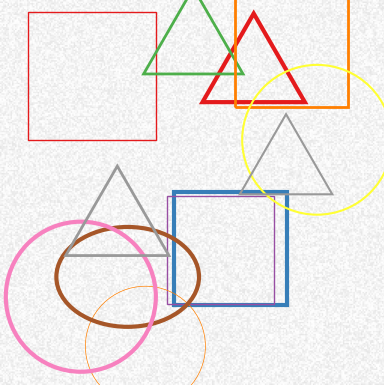[{"shape": "square", "thickness": 1, "radius": 0.84, "center": [0.239, 0.803]}, {"shape": "triangle", "thickness": 3, "radius": 0.77, "center": [0.659, 0.811]}, {"shape": "square", "thickness": 3, "radius": 0.73, "center": [0.599, 0.355]}, {"shape": "triangle", "thickness": 2, "radius": 0.75, "center": [0.502, 0.882]}, {"shape": "square", "thickness": 1, "radius": 0.7, "center": [0.573, 0.351]}, {"shape": "circle", "thickness": 0.5, "radius": 0.78, "center": [0.378, 0.101]}, {"shape": "square", "thickness": 2, "radius": 0.73, "center": [0.757, 0.867]}, {"shape": "circle", "thickness": 1.5, "radius": 0.97, "center": [0.824, 0.637]}, {"shape": "oval", "thickness": 3, "radius": 0.93, "center": [0.332, 0.281]}, {"shape": "circle", "thickness": 3, "radius": 0.97, "center": [0.21, 0.229]}, {"shape": "triangle", "thickness": 1.5, "radius": 0.69, "center": [0.743, 0.565]}, {"shape": "triangle", "thickness": 2, "radius": 0.77, "center": [0.305, 0.414]}]